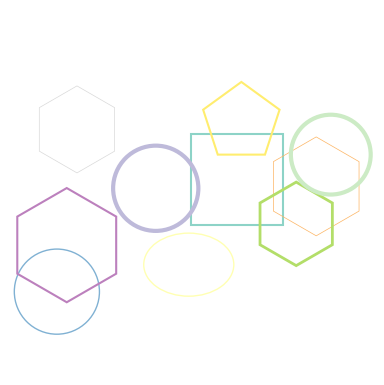[{"shape": "square", "thickness": 1.5, "radius": 0.59, "center": [0.615, 0.533]}, {"shape": "oval", "thickness": 1, "radius": 0.58, "center": [0.49, 0.313]}, {"shape": "circle", "thickness": 3, "radius": 0.55, "center": [0.405, 0.511]}, {"shape": "circle", "thickness": 1, "radius": 0.55, "center": [0.148, 0.243]}, {"shape": "hexagon", "thickness": 0.5, "radius": 0.64, "center": [0.821, 0.516]}, {"shape": "hexagon", "thickness": 2, "radius": 0.54, "center": [0.769, 0.419]}, {"shape": "hexagon", "thickness": 0.5, "radius": 0.56, "center": [0.2, 0.664]}, {"shape": "hexagon", "thickness": 1.5, "radius": 0.74, "center": [0.173, 0.363]}, {"shape": "circle", "thickness": 3, "radius": 0.52, "center": [0.859, 0.598]}, {"shape": "pentagon", "thickness": 1.5, "radius": 0.52, "center": [0.627, 0.683]}]